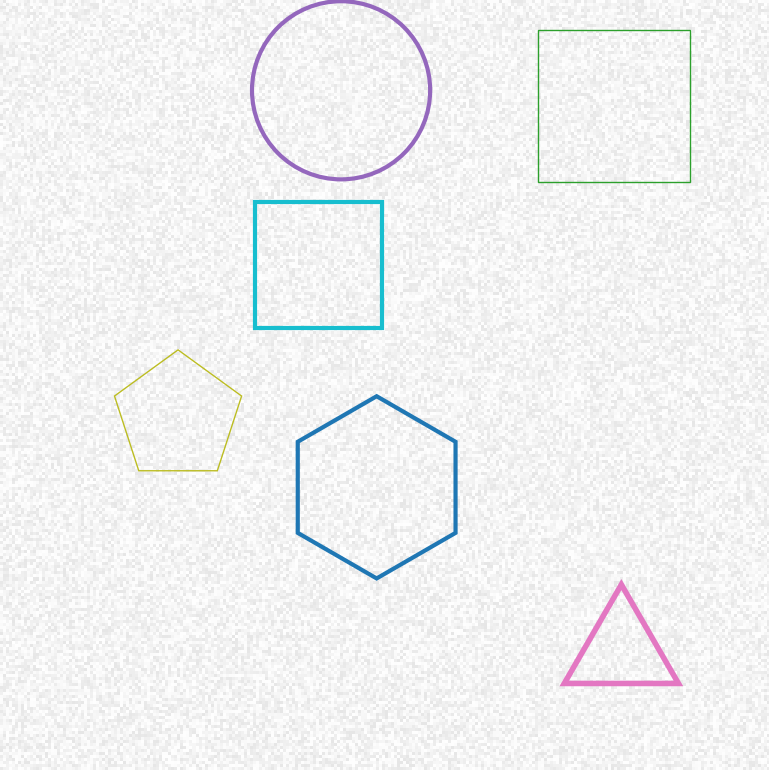[{"shape": "hexagon", "thickness": 1.5, "radius": 0.59, "center": [0.489, 0.367]}, {"shape": "square", "thickness": 0.5, "radius": 0.49, "center": [0.797, 0.862]}, {"shape": "circle", "thickness": 1.5, "radius": 0.58, "center": [0.443, 0.883]}, {"shape": "triangle", "thickness": 2, "radius": 0.43, "center": [0.807, 0.155]}, {"shape": "pentagon", "thickness": 0.5, "radius": 0.43, "center": [0.231, 0.459]}, {"shape": "square", "thickness": 1.5, "radius": 0.41, "center": [0.414, 0.656]}]